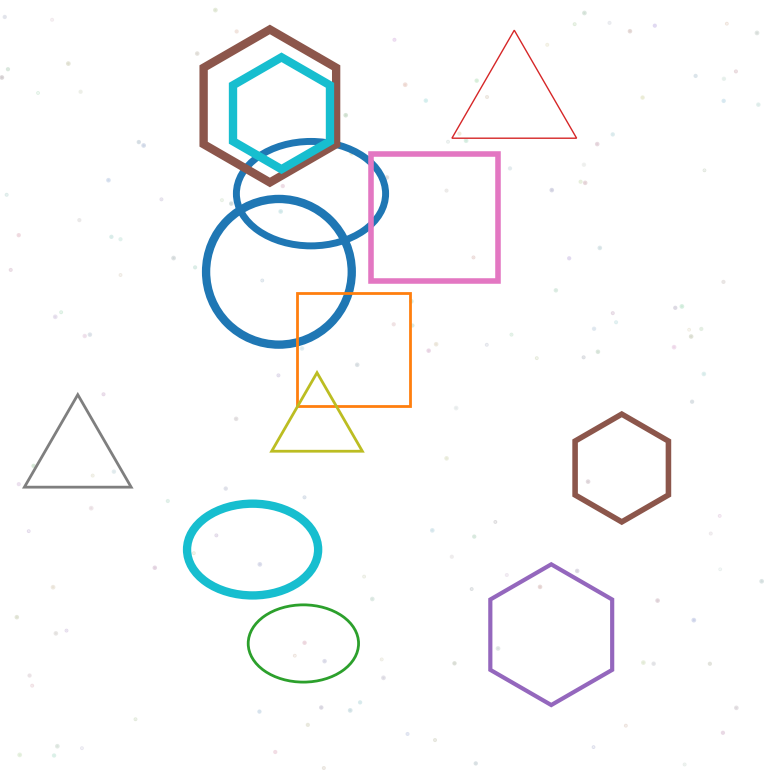[{"shape": "circle", "thickness": 3, "radius": 0.47, "center": [0.362, 0.647]}, {"shape": "oval", "thickness": 2.5, "radius": 0.48, "center": [0.404, 0.748]}, {"shape": "square", "thickness": 1, "radius": 0.37, "center": [0.459, 0.546]}, {"shape": "oval", "thickness": 1, "radius": 0.36, "center": [0.394, 0.164]}, {"shape": "triangle", "thickness": 0.5, "radius": 0.47, "center": [0.668, 0.867]}, {"shape": "hexagon", "thickness": 1.5, "radius": 0.46, "center": [0.716, 0.176]}, {"shape": "hexagon", "thickness": 2, "radius": 0.35, "center": [0.807, 0.392]}, {"shape": "hexagon", "thickness": 3, "radius": 0.5, "center": [0.35, 0.862]}, {"shape": "square", "thickness": 2, "radius": 0.41, "center": [0.564, 0.717]}, {"shape": "triangle", "thickness": 1, "radius": 0.4, "center": [0.101, 0.407]}, {"shape": "triangle", "thickness": 1, "radius": 0.34, "center": [0.412, 0.448]}, {"shape": "hexagon", "thickness": 3, "radius": 0.36, "center": [0.366, 0.853]}, {"shape": "oval", "thickness": 3, "radius": 0.43, "center": [0.328, 0.286]}]